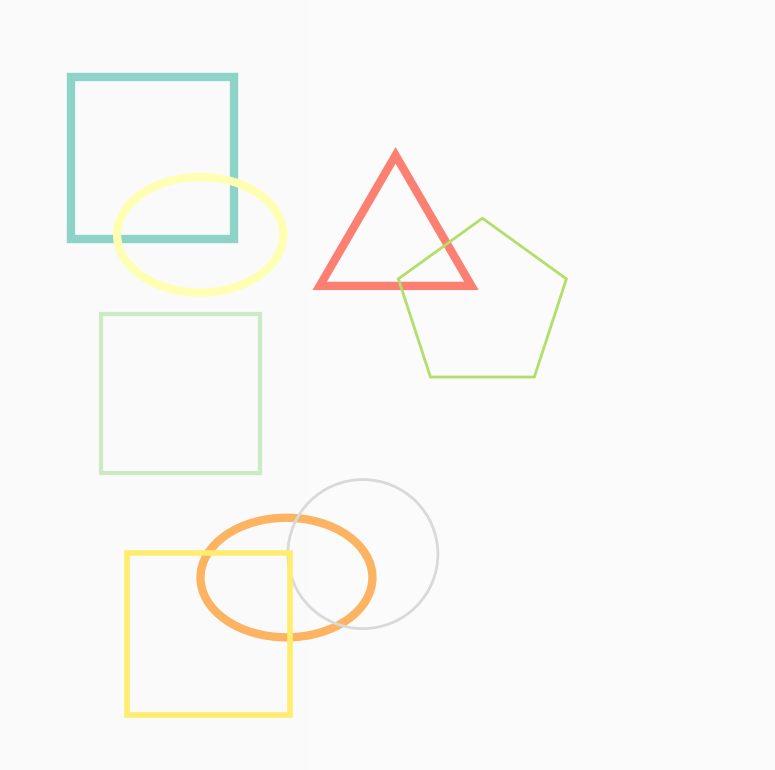[{"shape": "square", "thickness": 3, "radius": 0.52, "center": [0.197, 0.795]}, {"shape": "oval", "thickness": 3, "radius": 0.54, "center": [0.258, 0.695]}, {"shape": "triangle", "thickness": 3, "radius": 0.57, "center": [0.51, 0.685]}, {"shape": "oval", "thickness": 3, "radius": 0.55, "center": [0.37, 0.25]}, {"shape": "pentagon", "thickness": 1, "radius": 0.57, "center": [0.622, 0.603]}, {"shape": "circle", "thickness": 1, "radius": 0.48, "center": [0.468, 0.28]}, {"shape": "square", "thickness": 1.5, "radius": 0.51, "center": [0.233, 0.489]}, {"shape": "square", "thickness": 2, "radius": 0.53, "center": [0.269, 0.177]}]